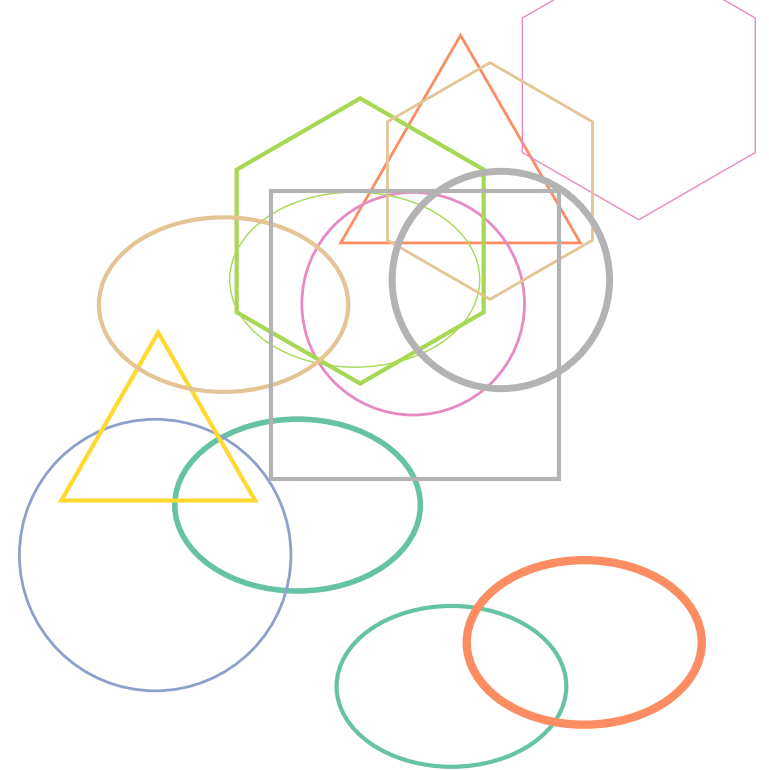[{"shape": "oval", "thickness": 1.5, "radius": 0.75, "center": [0.586, 0.109]}, {"shape": "oval", "thickness": 2, "radius": 0.8, "center": [0.386, 0.344]}, {"shape": "triangle", "thickness": 1, "radius": 0.9, "center": [0.598, 0.774]}, {"shape": "oval", "thickness": 3, "radius": 0.76, "center": [0.759, 0.166]}, {"shape": "circle", "thickness": 1, "radius": 0.88, "center": [0.202, 0.279]}, {"shape": "hexagon", "thickness": 0.5, "radius": 0.87, "center": [0.83, 0.889]}, {"shape": "circle", "thickness": 1, "radius": 0.72, "center": [0.537, 0.606]}, {"shape": "hexagon", "thickness": 1.5, "radius": 0.93, "center": [0.468, 0.687]}, {"shape": "oval", "thickness": 0.5, "radius": 0.81, "center": [0.461, 0.637]}, {"shape": "triangle", "thickness": 1.5, "radius": 0.73, "center": [0.205, 0.423]}, {"shape": "hexagon", "thickness": 1, "radius": 0.77, "center": [0.636, 0.765]}, {"shape": "oval", "thickness": 1.5, "radius": 0.81, "center": [0.29, 0.604]}, {"shape": "square", "thickness": 1.5, "radius": 0.94, "center": [0.539, 0.564]}, {"shape": "circle", "thickness": 2.5, "radius": 0.71, "center": [0.65, 0.636]}]